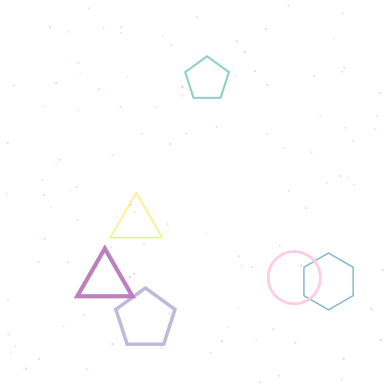[{"shape": "pentagon", "thickness": 1.5, "radius": 0.3, "center": [0.538, 0.794]}, {"shape": "pentagon", "thickness": 2.5, "radius": 0.4, "center": [0.378, 0.171]}, {"shape": "hexagon", "thickness": 1, "radius": 0.37, "center": [0.853, 0.269]}, {"shape": "circle", "thickness": 2, "radius": 0.34, "center": [0.764, 0.279]}, {"shape": "triangle", "thickness": 3, "radius": 0.41, "center": [0.272, 0.272]}, {"shape": "triangle", "thickness": 1, "radius": 0.39, "center": [0.354, 0.422]}]